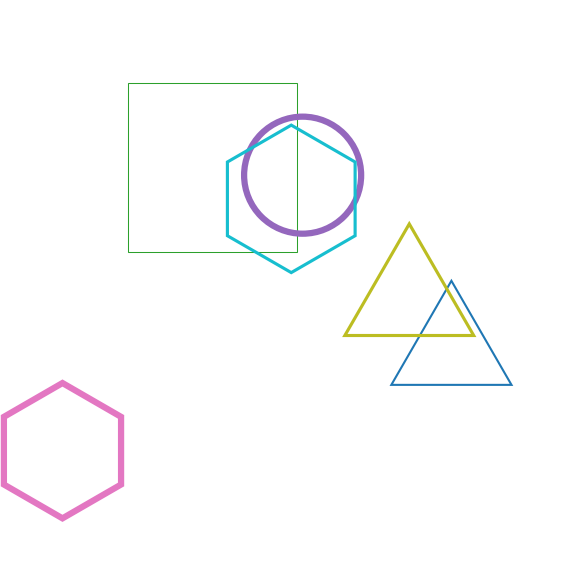[{"shape": "triangle", "thickness": 1, "radius": 0.6, "center": [0.782, 0.393]}, {"shape": "square", "thickness": 0.5, "radius": 0.73, "center": [0.369, 0.709]}, {"shape": "circle", "thickness": 3, "radius": 0.51, "center": [0.524, 0.696]}, {"shape": "hexagon", "thickness": 3, "radius": 0.59, "center": [0.108, 0.219]}, {"shape": "triangle", "thickness": 1.5, "radius": 0.64, "center": [0.709, 0.483]}, {"shape": "hexagon", "thickness": 1.5, "radius": 0.64, "center": [0.504, 0.655]}]